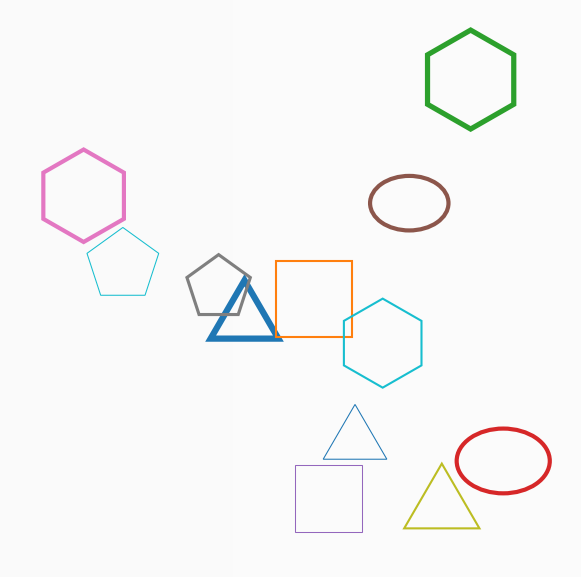[{"shape": "triangle", "thickness": 0.5, "radius": 0.32, "center": [0.611, 0.236]}, {"shape": "triangle", "thickness": 3, "radius": 0.34, "center": [0.421, 0.446]}, {"shape": "square", "thickness": 1, "radius": 0.33, "center": [0.54, 0.481]}, {"shape": "hexagon", "thickness": 2.5, "radius": 0.43, "center": [0.81, 0.861]}, {"shape": "oval", "thickness": 2, "radius": 0.4, "center": [0.866, 0.201]}, {"shape": "square", "thickness": 0.5, "radius": 0.29, "center": [0.565, 0.136]}, {"shape": "oval", "thickness": 2, "radius": 0.34, "center": [0.704, 0.647]}, {"shape": "hexagon", "thickness": 2, "radius": 0.4, "center": [0.144, 0.66]}, {"shape": "pentagon", "thickness": 1.5, "radius": 0.29, "center": [0.376, 0.501]}, {"shape": "triangle", "thickness": 1, "radius": 0.37, "center": [0.76, 0.122]}, {"shape": "pentagon", "thickness": 0.5, "radius": 0.32, "center": [0.211, 0.54]}, {"shape": "hexagon", "thickness": 1, "radius": 0.39, "center": [0.658, 0.405]}]